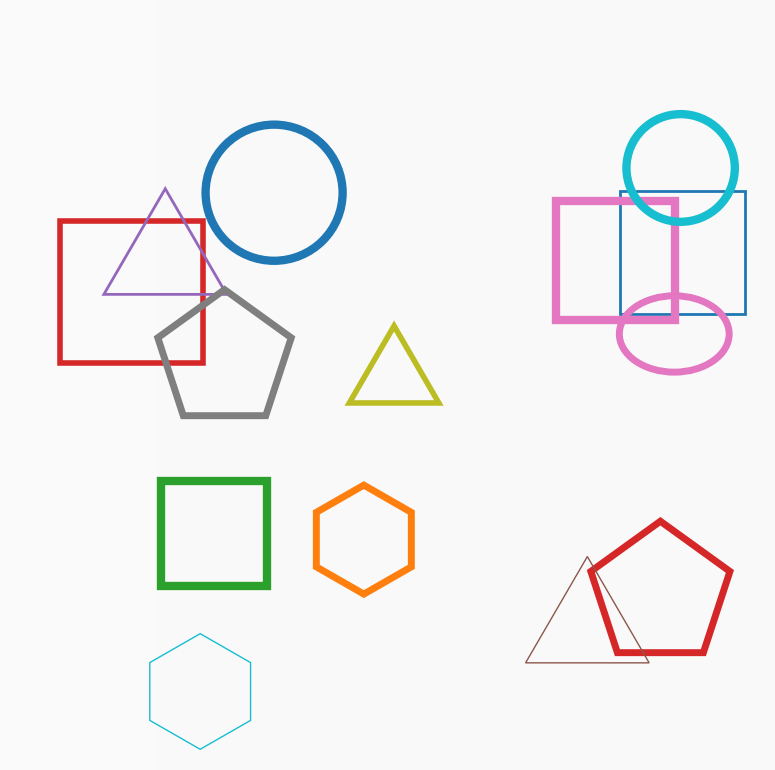[{"shape": "circle", "thickness": 3, "radius": 0.44, "center": [0.354, 0.75]}, {"shape": "square", "thickness": 1, "radius": 0.4, "center": [0.881, 0.672]}, {"shape": "hexagon", "thickness": 2.5, "radius": 0.35, "center": [0.469, 0.299]}, {"shape": "square", "thickness": 3, "radius": 0.34, "center": [0.276, 0.307]}, {"shape": "square", "thickness": 2, "radius": 0.46, "center": [0.169, 0.621]}, {"shape": "pentagon", "thickness": 2.5, "radius": 0.47, "center": [0.852, 0.229]}, {"shape": "triangle", "thickness": 1, "radius": 0.46, "center": [0.213, 0.663]}, {"shape": "triangle", "thickness": 0.5, "radius": 0.46, "center": [0.758, 0.185]}, {"shape": "square", "thickness": 3, "radius": 0.38, "center": [0.794, 0.662]}, {"shape": "oval", "thickness": 2.5, "radius": 0.35, "center": [0.87, 0.566]}, {"shape": "pentagon", "thickness": 2.5, "radius": 0.45, "center": [0.29, 0.533]}, {"shape": "triangle", "thickness": 2, "radius": 0.33, "center": [0.508, 0.51]}, {"shape": "circle", "thickness": 3, "radius": 0.35, "center": [0.878, 0.782]}, {"shape": "hexagon", "thickness": 0.5, "radius": 0.38, "center": [0.258, 0.102]}]